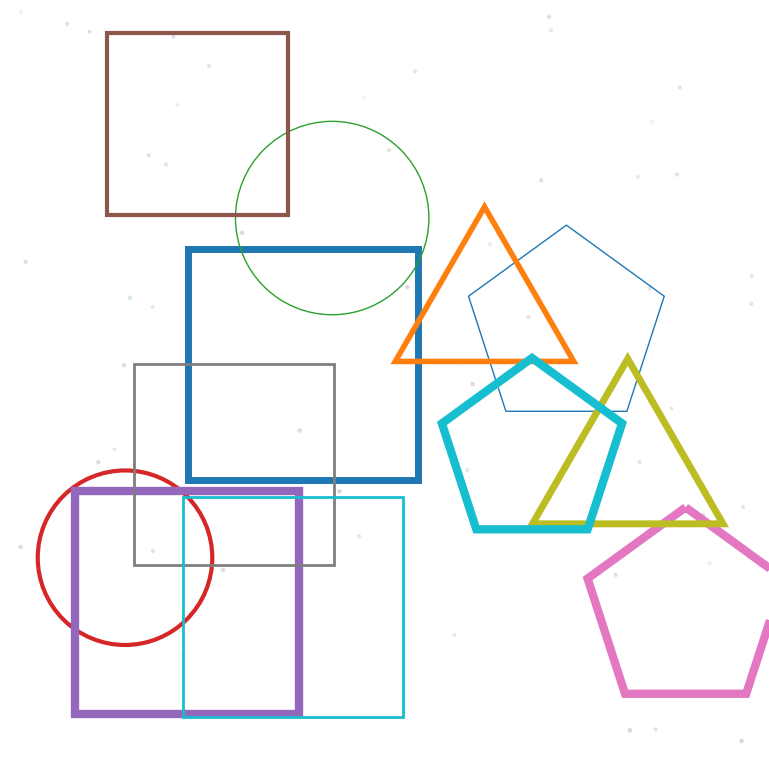[{"shape": "pentagon", "thickness": 0.5, "radius": 0.67, "center": [0.736, 0.574]}, {"shape": "square", "thickness": 2.5, "radius": 0.75, "center": [0.394, 0.527]}, {"shape": "triangle", "thickness": 2, "radius": 0.67, "center": [0.629, 0.598]}, {"shape": "circle", "thickness": 0.5, "radius": 0.63, "center": [0.431, 0.717]}, {"shape": "circle", "thickness": 1.5, "radius": 0.57, "center": [0.162, 0.276]}, {"shape": "square", "thickness": 3, "radius": 0.73, "center": [0.243, 0.217]}, {"shape": "square", "thickness": 1.5, "radius": 0.59, "center": [0.256, 0.839]}, {"shape": "pentagon", "thickness": 3, "radius": 0.67, "center": [0.89, 0.207]}, {"shape": "square", "thickness": 1, "radius": 0.65, "center": [0.304, 0.397]}, {"shape": "triangle", "thickness": 2.5, "radius": 0.71, "center": [0.815, 0.391]}, {"shape": "pentagon", "thickness": 3, "radius": 0.62, "center": [0.691, 0.412]}, {"shape": "square", "thickness": 1, "radius": 0.71, "center": [0.38, 0.211]}]